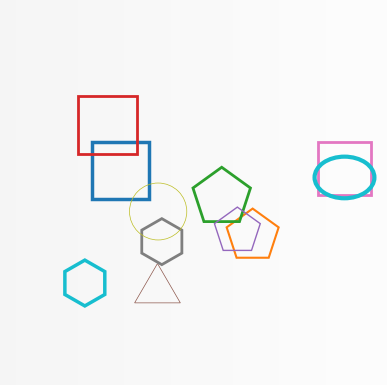[{"shape": "square", "thickness": 2.5, "radius": 0.37, "center": [0.31, 0.557]}, {"shape": "pentagon", "thickness": 1.5, "radius": 0.35, "center": [0.652, 0.388]}, {"shape": "pentagon", "thickness": 2, "radius": 0.39, "center": [0.572, 0.488]}, {"shape": "square", "thickness": 2, "radius": 0.38, "center": [0.277, 0.675]}, {"shape": "pentagon", "thickness": 1, "radius": 0.31, "center": [0.613, 0.4]}, {"shape": "triangle", "thickness": 0.5, "radius": 0.34, "center": [0.406, 0.247]}, {"shape": "square", "thickness": 2, "radius": 0.34, "center": [0.89, 0.563]}, {"shape": "hexagon", "thickness": 2, "radius": 0.3, "center": [0.418, 0.372]}, {"shape": "circle", "thickness": 0.5, "radius": 0.37, "center": [0.408, 0.451]}, {"shape": "hexagon", "thickness": 2.5, "radius": 0.3, "center": [0.219, 0.265]}, {"shape": "oval", "thickness": 3, "radius": 0.39, "center": [0.889, 0.539]}]